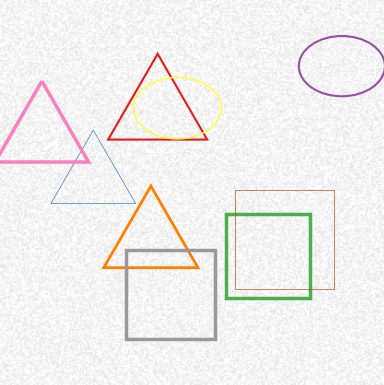[{"shape": "triangle", "thickness": 1.5, "radius": 0.74, "center": [0.409, 0.712]}, {"shape": "triangle", "thickness": 0.5, "radius": 0.64, "center": [0.242, 0.535]}, {"shape": "square", "thickness": 2.5, "radius": 0.54, "center": [0.696, 0.335]}, {"shape": "oval", "thickness": 1.5, "radius": 0.56, "center": [0.888, 0.828]}, {"shape": "triangle", "thickness": 2, "radius": 0.71, "center": [0.392, 0.375]}, {"shape": "oval", "thickness": 1, "radius": 0.57, "center": [0.461, 0.719]}, {"shape": "square", "thickness": 0.5, "radius": 0.64, "center": [0.74, 0.378]}, {"shape": "triangle", "thickness": 2.5, "radius": 0.7, "center": [0.109, 0.649]}, {"shape": "square", "thickness": 2.5, "radius": 0.58, "center": [0.443, 0.235]}]